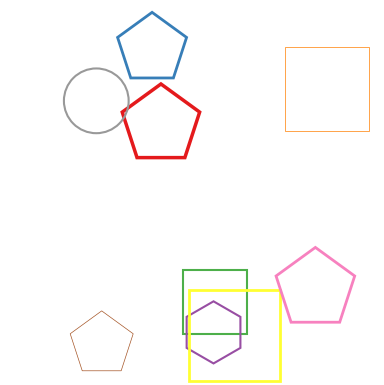[{"shape": "pentagon", "thickness": 2.5, "radius": 0.53, "center": [0.418, 0.676]}, {"shape": "pentagon", "thickness": 2, "radius": 0.47, "center": [0.395, 0.874]}, {"shape": "square", "thickness": 1.5, "radius": 0.42, "center": [0.559, 0.216]}, {"shape": "hexagon", "thickness": 1.5, "radius": 0.4, "center": [0.555, 0.137]}, {"shape": "square", "thickness": 0.5, "radius": 0.55, "center": [0.85, 0.769]}, {"shape": "square", "thickness": 2, "radius": 0.59, "center": [0.609, 0.129]}, {"shape": "pentagon", "thickness": 0.5, "radius": 0.43, "center": [0.264, 0.107]}, {"shape": "pentagon", "thickness": 2, "radius": 0.54, "center": [0.819, 0.25]}, {"shape": "circle", "thickness": 1.5, "radius": 0.42, "center": [0.25, 0.738]}]